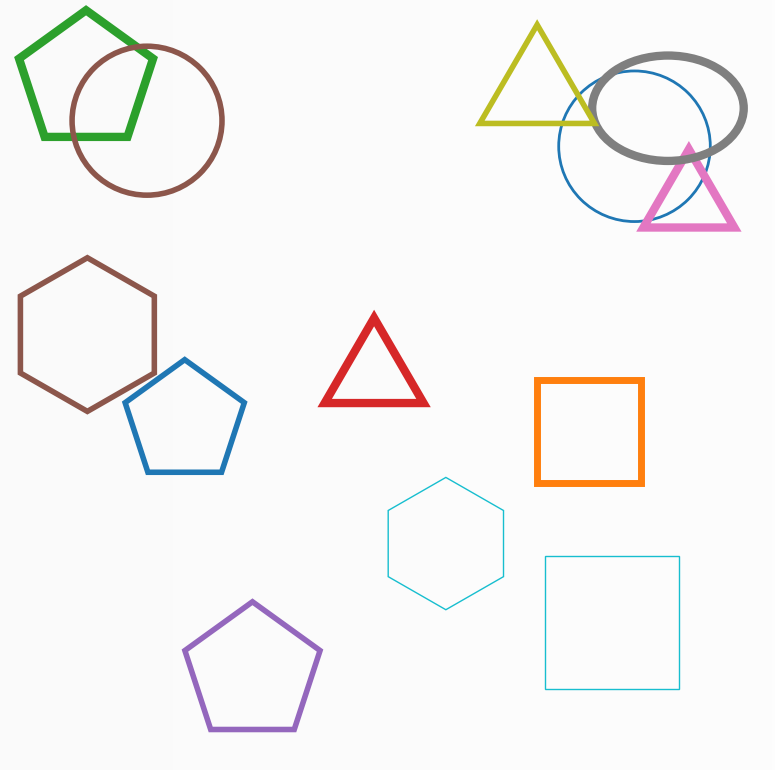[{"shape": "circle", "thickness": 1, "radius": 0.49, "center": [0.819, 0.81]}, {"shape": "pentagon", "thickness": 2, "radius": 0.4, "center": [0.238, 0.452]}, {"shape": "square", "thickness": 2.5, "radius": 0.33, "center": [0.76, 0.439]}, {"shape": "pentagon", "thickness": 3, "radius": 0.45, "center": [0.111, 0.896]}, {"shape": "triangle", "thickness": 3, "radius": 0.37, "center": [0.483, 0.513]}, {"shape": "pentagon", "thickness": 2, "radius": 0.46, "center": [0.326, 0.127]}, {"shape": "hexagon", "thickness": 2, "radius": 0.5, "center": [0.113, 0.565]}, {"shape": "circle", "thickness": 2, "radius": 0.48, "center": [0.19, 0.843]}, {"shape": "triangle", "thickness": 3, "radius": 0.34, "center": [0.889, 0.738]}, {"shape": "oval", "thickness": 3, "radius": 0.49, "center": [0.862, 0.859]}, {"shape": "triangle", "thickness": 2, "radius": 0.43, "center": [0.693, 0.882]}, {"shape": "square", "thickness": 0.5, "radius": 0.43, "center": [0.79, 0.191]}, {"shape": "hexagon", "thickness": 0.5, "radius": 0.43, "center": [0.575, 0.294]}]